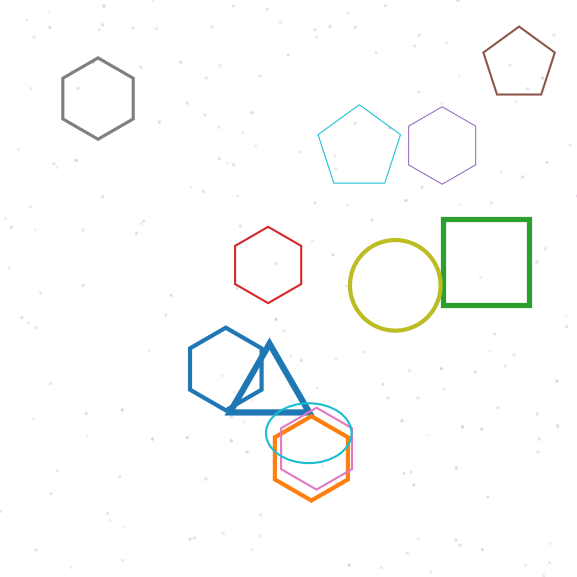[{"shape": "triangle", "thickness": 3, "radius": 0.4, "center": [0.467, 0.325]}, {"shape": "hexagon", "thickness": 2, "radius": 0.36, "center": [0.391, 0.36]}, {"shape": "hexagon", "thickness": 2, "radius": 0.37, "center": [0.539, 0.205]}, {"shape": "square", "thickness": 2.5, "radius": 0.37, "center": [0.842, 0.545]}, {"shape": "hexagon", "thickness": 1, "radius": 0.33, "center": [0.464, 0.54]}, {"shape": "hexagon", "thickness": 0.5, "radius": 0.34, "center": [0.766, 0.747]}, {"shape": "pentagon", "thickness": 1, "radius": 0.33, "center": [0.899, 0.888]}, {"shape": "hexagon", "thickness": 1, "radius": 0.35, "center": [0.548, 0.222]}, {"shape": "hexagon", "thickness": 1.5, "radius": 0.35, "center": [0.17, 0.828]}, {"shape": "circle", "thickness": 2, "radius": 0.39, "center": [0.684, 0.505]}, {"shape": "oval", "thickness": 1, "radius": 0.37, "center": [0.535, 0.249]}, {"shape": "pentagon", "thickness": 0.5, "radius": 0.38, "center": [0.622, 0.743]}]